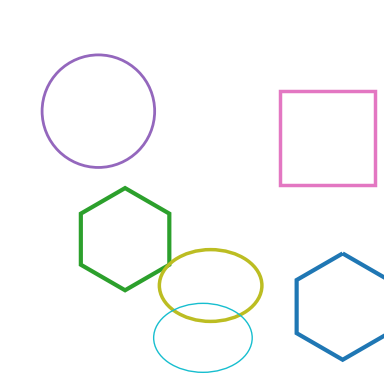[{"shape": "hexagon", "thickness": 3, "radius": 0.69, "center": [0.89, 0.204]}, {"shape": "hexagon", "thickness": 3, "radius": 0.66, "center": [0.325, 0.379]}, {"shape": "circle", "thickness": 2, "radius": 0.73, "center": [0.256, 0.711]}, {"shape": "square", "thickness": 2.5, "radius": 0.61, "center": [0.851, 0.641]}, {"shape": "oval", "thickness": 2.5, "radius": 0.67, "center": [0.547, 0.258]}, {"shape": "oval", "thickness": 1, "radius": 0.64, "center": [0.527, 0.123]}]